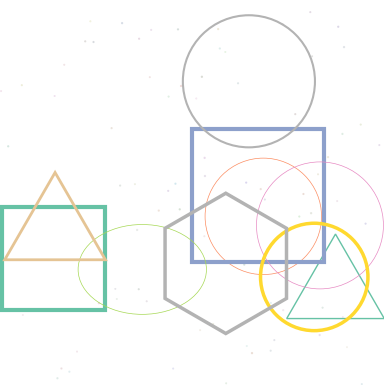[{"shape": "triangle", "thickness": 1, "radius": 0.73, "center": [0.871, 0.246]}, {"shape": "square", "thickness": 3, "radius": 0.67, "center": [0.138, 0.329]}, {"shape": "circle", "thickness": 0.5, "radius": 0.76, "center": [0.684, 0.438]}, {"shape": "square", "thickness": 3, "radius": 0.86, "center": [0.67, 0.492]}, {"shape": "circle", "thickness": 0.5, "radius": 0.82, "center": [0.831, 0.415]}, {"shape": "oval", "thickness": 0.5, "radius": 0.83, "center": [0.37, 0.3]}, {"shape": "circle", "thickness": 2.5, "radius": 0.7, "center": [0.816, 0.281]}, {"shape": "triangle", "thickness": 2, "radius": 0.76, "center": [0.143, 0.401]}, {"shape": "circle", "thickness": 1.5, "radius": 0.86, "center": [0.647, 0.789]}, {"shape": "hexagon", "thickness": 2.5, "radius": 0.91, "center": [0.586, 0.316]}]